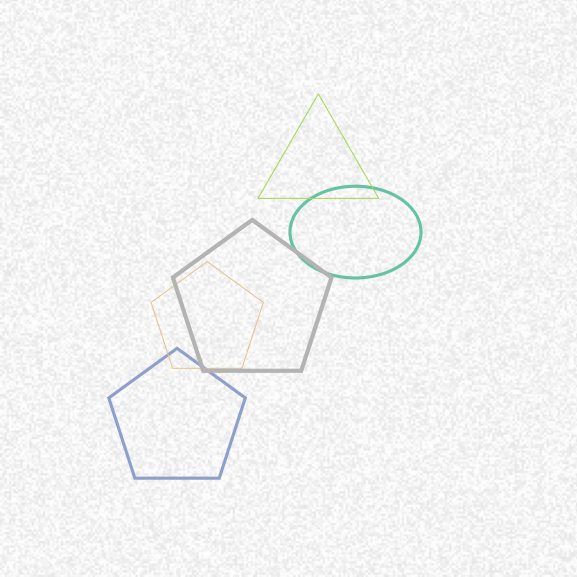[{"shape": "oval", "thickness": 1.5, "radius": 0.57, "center": [0.616, 0.597]}, {"shape": "pentagon", "thickness": 1.5, "radius": 0.62, "center": [0.307, 0.272]}, {"shape": "triangle", "thickness": 0.5, "radius": 0.6, "center": [0.551, 0.716]}, {"shape": "pentagon", "thickness": 0.5, "radius": 0.51, "center": [0.359, 0.444]}, {"shape": "pentagon", "thickness": 2, "radius": 0.72, "center": [0.437, 0.474]}]